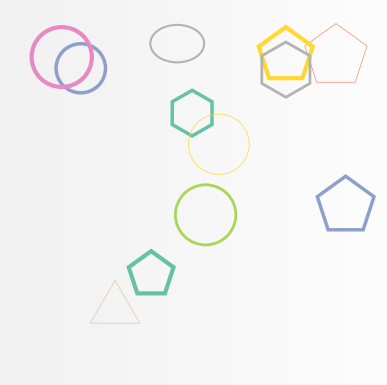[{"shape": "pentagon", "thickness": 3, "radius": 0.3, "center": [0.39, 0.287]}, {"shape": "hexagon", "thickness": 2.5, "radius": 0.3, "center": [0.496, 0.706]}, {"shape": "pentagon", "thickness": 0.5, "radius": 0.42, "center": [0.867, 0.855]}, {"shape": "circle", "thickness": 2.5, "radius": 0.32, "center": [0.208, 0.823]}, {"shape": "pentagon", "thickness": 2.5, "radius": 0.38, "center": [0.892, 0.465]}, {"shape": "circle", "thickness": 3, "radius": 0.39, "center": [0.159, 0.852]}, {"shape": "circle", "thickness": 2, "radius": 0.39, "center": [0.531, 0.442]}, {"shape": "circle", "thickness": 0.5, "radius": 0.39, "center": [0.565, 0.625]}, {"shape": "pentagon", "thickness": 3, "radius": 0.37, "center": [0.737, 0.856]}, {"shape": "triangle", "thickness": 0.5, "radius": 0.37, "center": [0.297, 0.198]}, {"shape": "oval", "thickness": 1.5, "radius": 0.35, "center": [0.457, 0.887]}, {"shape": "hexagon", "thickness": 2, "radius": 0.36, "center": [0.738, 0.819]}]